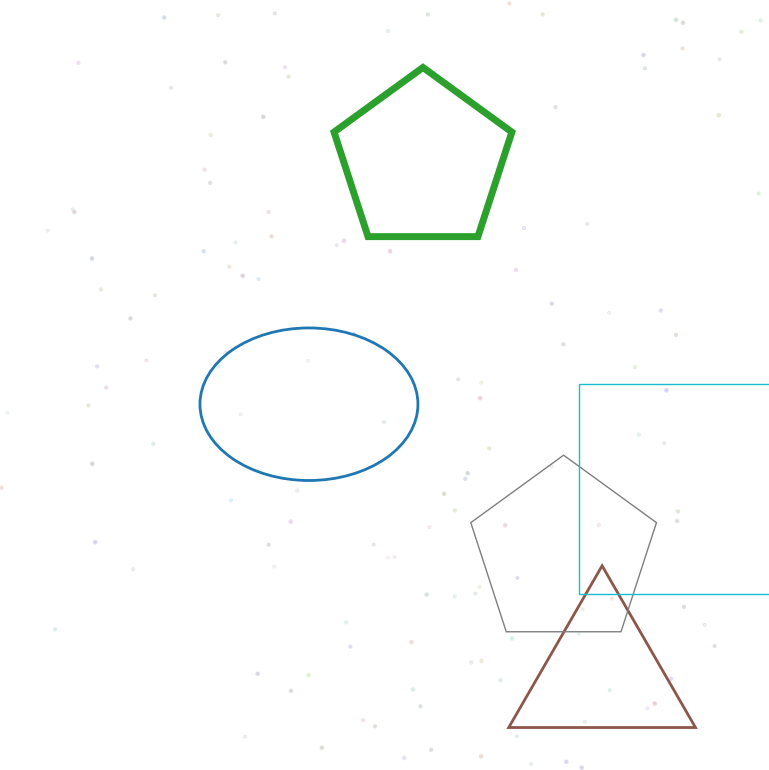[{"shape": "oval", "thickness": 1, "radius": 0.71, "center": [0.401, 0.475]}, {"shape": "pentagon", "thickness": 2.5, "radius": 0.61, "center": [0.549, 0.791]}, {"shape": "triangle", "thickness": 1, "radius": 0.7, "center": [0.782, 0.125]}, {"shape": "pentagon", "thickness": 0.5, "radius": 0.63, "center": [0.732, 0.282]}, {"shape": "square", "thickness": 0.5, "radius": 0.68, "center": [0.889, 0.365]}]